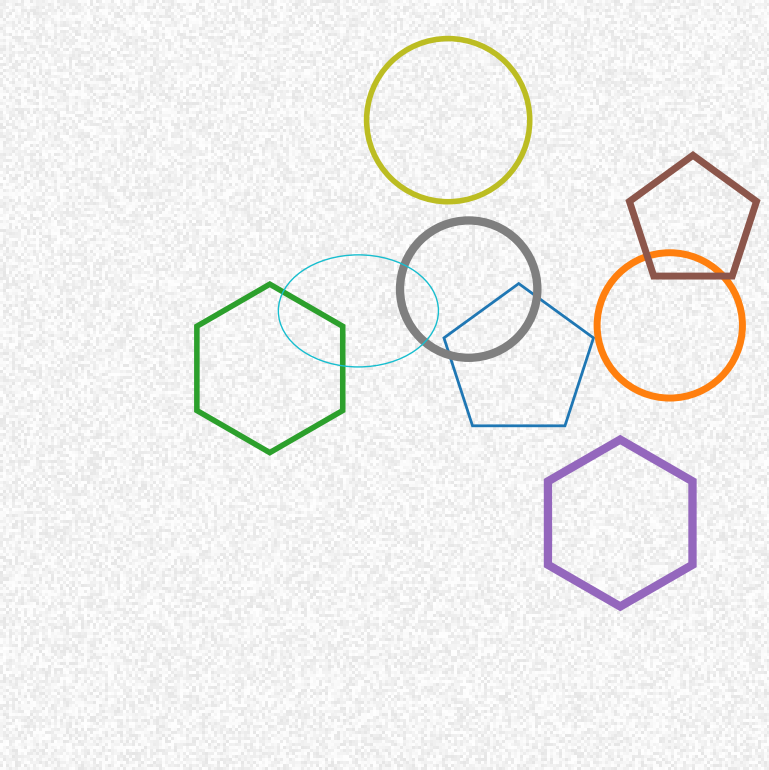[{"shape": "pentagon", "thickness": 1, "radius": 0.51, "center": [0.674, 0.53]}, {"shape": "circle", "thickness": 2.5, "radius": 0.47, "center": [0.87, 0.577]}, {"shape": "hexagon", "thickness": 2, "radius": 0.55, "center": [0.35, 0.522]}, {"shape": "hexagon", "thickness": 3, "radius": 0.54, "center": [0.805, 0.321]}, {"shape": "pentagon", "thickness": 2.5, "radius": 0.43, "center": [0.9, 0.712]}, {"shape": "circle", "thickness": 3, "radius": 0.45, "center": [0.609, 0.625]}, {"shape": "circle", "thickness": 2, "radius": 0.53, "center": [0.582, 0.844]}, {"shape": "oval", "thickness": 0.5, "radius": 0.52, "center": [0.465, 0.596]}]